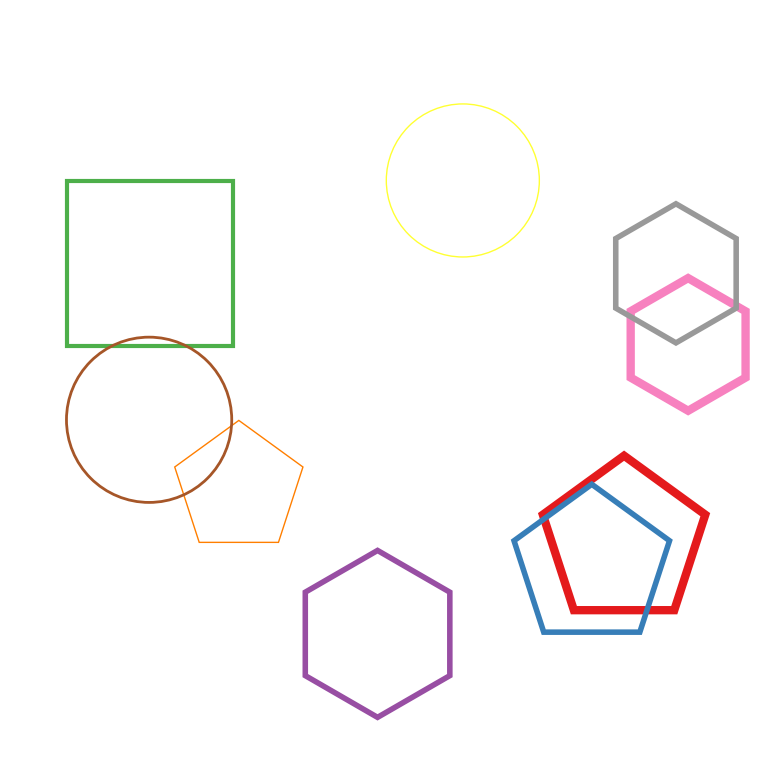[{"shape": "pentagon", "thickness": 3, "radius": 0.55, "center": [0.81, 0.297]}, {"shape": "pentagon", "thickness": 2, "radius": 0.53, "center": [0.769, 0.265]}, {"shape": "square", "thickness": 1.5, "radius": 0.54, "center": [0.195, 0.657]}, {"shape": "hexagon", "thickness": 2, "radius": 0.54, "center": [0.49, 0.177]}, {"shape": "pentagon", "thickness": 0.5, "radius": 0.44, "center": [0.31, 0.366]}, {"shape": "circle", "thickness": 0.5, "radius": 0.5, "center": [0.601, 0.766]}, {"shape": "circle", "thickness": 1, "radius": 0.54, "center": [0.194, 0.455]}, {"shape": "hexagon", "thickness": 3, "radius": 0.43, "center": [0.894, 0.553]}, {"shape": "hexagon", "thickness": 2, "radius": 0.45, "center": [0.878, 0.645]}]